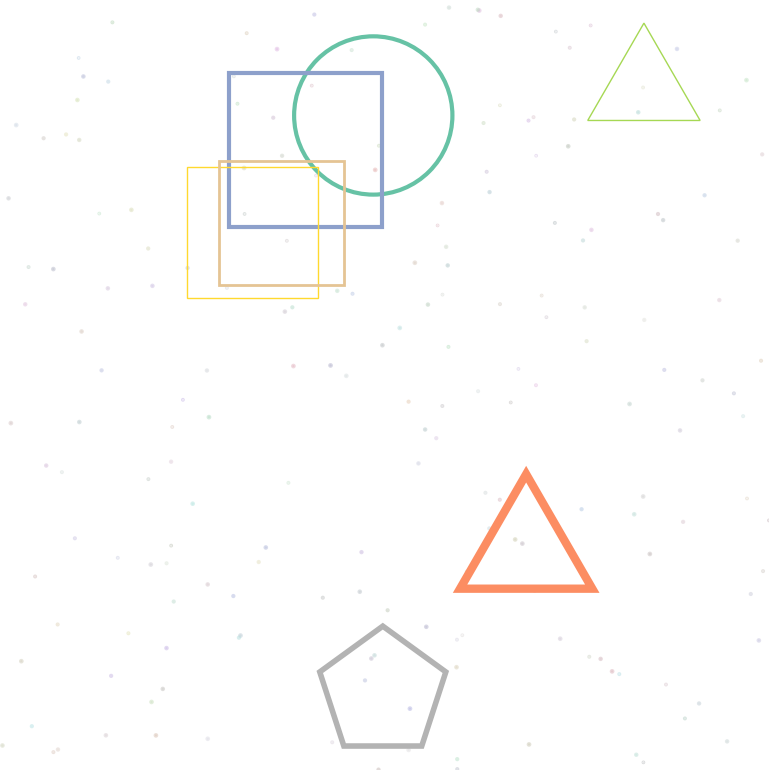[{"shape": "circle", "thickness": 1.5, "radius": 0.51, "center": [0.485, 0.85]}, {"shape": "triangle", "thickness": 3, "radius": 0.5, "center": [0.683, 0.285]}, {"shape": "square", "thickness": 1.5, "radius": 0.5, "center": [0.397, 0.806]}, {"shape": "triangle", "thickness": 0.5, "radius": 0.42, "center": [0.836, 0.886]}, {"shape": "square", "thickness": 0.5, "radius": 0.43, "center": [0.328, 0.698]}, {"shape": "square", "thickness": 1, "radius": 0.4, "center": [0.366, 0.711]}, {"shape": "pentagon", "thickness": 2, "radius": 0.43, "center": [0.497, 0.101]}]